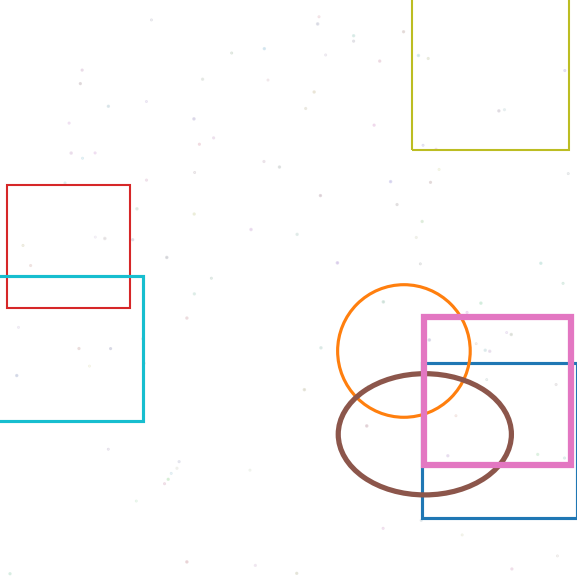[{"shape": "square", "thickness": 1.5, "radius": 0.67, "center": [0.865, 0.236]}, {"shape": "circle", "thickness": 1.5, "radius": 0.57, "center": [0.699, 0.391]}, {"shape": "square", "thickness": 1, "radius": 0.53, "center": [0.119, 0.572]}, {"shape": "oval", "thickness": 2.5, "radius": 0.75, "center": [0.736, 0.247]}, {"shape": "square", "thickness": 3, "radius": 0.64, "center": [0.861, 0.322]}, {"shape": "square", "thickness": 1, "radius": 0.68, "center": [0.849, 0.876]}, {"shape": "square", "thickness": 1.5, "radius": 0.63, "center": [0.122, 0.396]}]